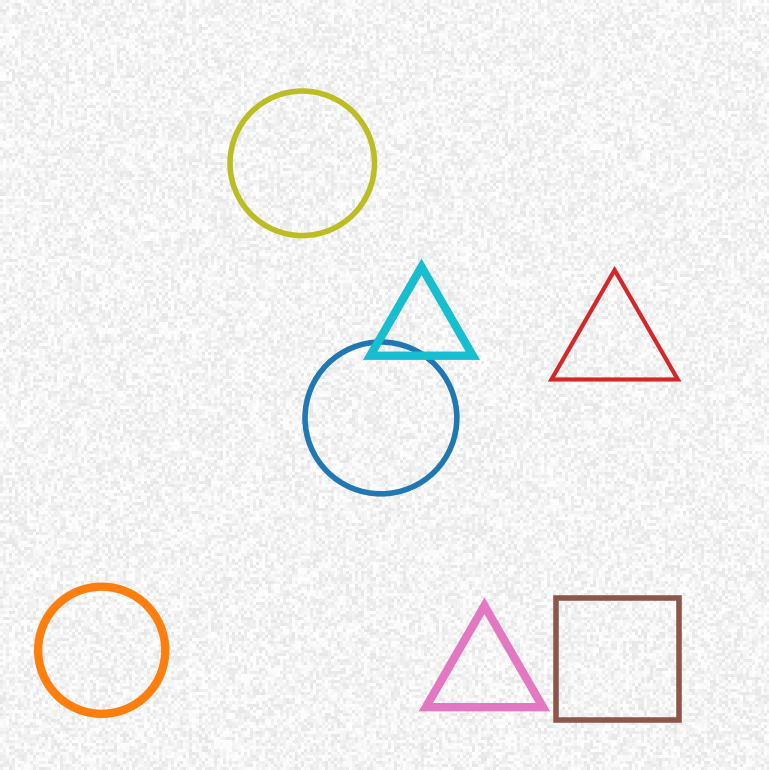[{"shape": "circle", "thickness": 2, "radius": 0.49, "center": [0.495, 0.457]}, {"shape": "circle", "thickness": 3, "radius": 0.41, "center": [0.132, 0.156]}, {"shape": "triangle", "thickness": 1.5, "radius": 0.47, "center": [0.798, 0.555]}, {"shape": "square", "thickness": 2, "radius": 0.4, "center": [0.802, 0.144]}, {"shape": "triangle", "thickness": 3, "radius": 0.44, "center": [0.629, 0.125]}, {"shape": "circle", "thickness": 2, "radius": 0.47, "center": [0.393, 0.788]}, {"shape": "triangle", "thickness": 3, "radius": 0.38, "center": [0.547, 0.576]}]